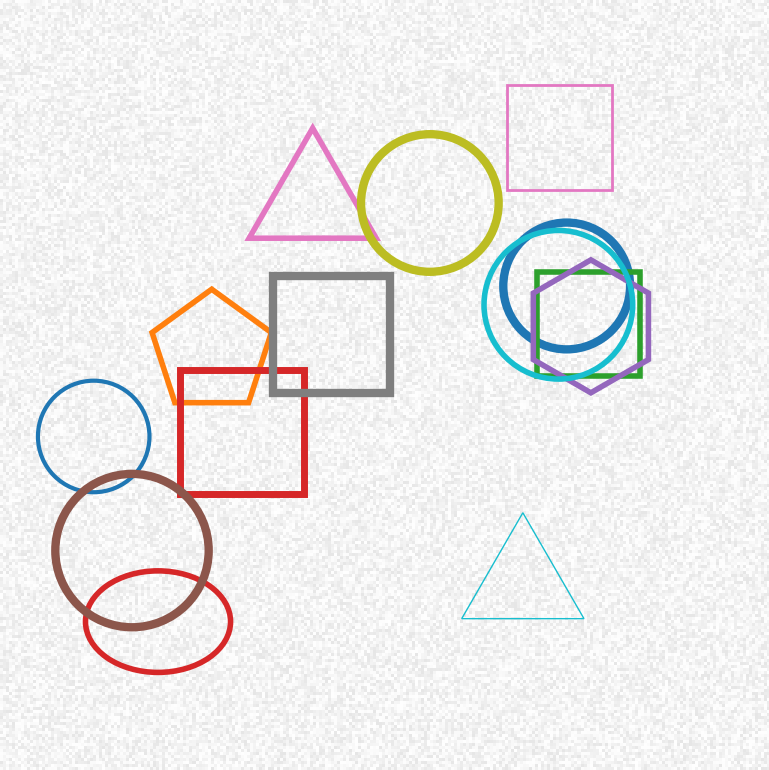[{"shape": "circle", "thickness": 3, "radius": 0.41, "center": [0.736, 0.629]}, {"shape": "circle", "thickness": 1.5, "radius": 0.36, "center": [0.122, 0.433]}, {"shape": "pentagon", "thickness": 2, "radius": 0.41, "center": [0.275, 0.543]}, {"shape": "square", "thickness": 2, "radius": 0.34, "center": [0.764, 0.579]}, {"shape": "oval", "thickness": 2, "radius": 0.47, "center": [0.205, 0.193]}, {"shape": "square", "thickness": 2.5, "radius": 0.4, "center": [0.315, 0.439]}, {"shape": "hexagon", "thickness": 2, "radius": 0.43, "center": [0.767, 0.576]}, {"shape": "circle", "thickness": 3, "radius": 0.5, "center": [0.171, 0.285]}, {"shape": "triangle", "thickness": 2, "radius": 0.48, "center": [0.406, 0.738]}, {"shape": "square", "thickness": 1, "radius": 0.34, "center": [0.726, 0.821]}, {"shape": "square", "thickness": 3, "radius": 0.38, "center": [0.43, 0.566]}, {"shape": "circle", "thickness": 3, "radius": 0.45, "center": [0.558, 0.736]}, {"shape": "circle", "thickness": 2, "radius": 0.48, "center": [0.725, 0.604]}, {"shape": "triangle", "thickness": 0.5, "radius": 0.46, "center": [0.679, 0.242]}]